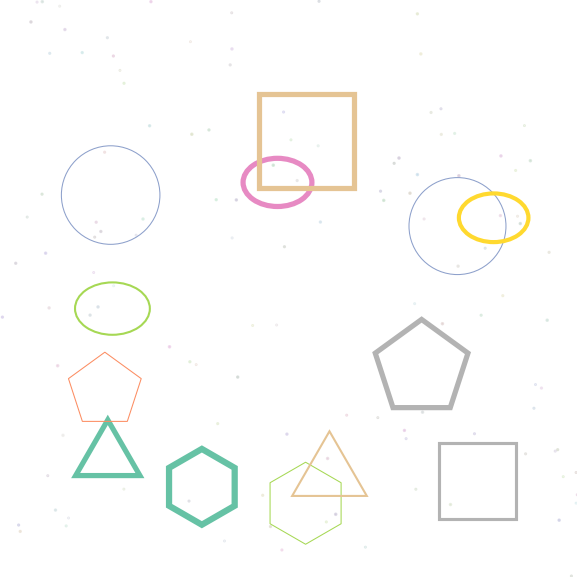[{"shape": "hexagon", "thickness": 3, "radius": 0.33, "center": [0.35, 0.156]}, {"shape": "triangle", "thickness": 2.5, "radius": 0.32, "center": [0.187, 0.208]}, {"shape": "pentagon", "thickness": 0.5, "radius": 0.33, "center": [0.182, 0.323]}, {"shape": "circle", "thickness": 0.5, "radius": 0.43, "center": [0.192, 0.661]}, {"shape": "circle", "thickness": 0.5, "radius": 0.42, "center": [0.792, 0.608]}, {"shape": "oval", "thickness": 2.5, "radius": 0.3, "center": [0.48, 0.683]}, {"shape": "hexagon", "thickness": 0.5, "radius": 0.36, "center": [0.529, 0.128]}, {"shape": "oval", "thickness": 1, "radius": 0.32, "center": [0.195, 0.465]}, {"shape": "oval", "thickness": 2, "radius": 0.3, "center": [0.855, 0.622]}, {"shape": "square", "thickness": 2.5, "radius": 0.41, "center": [0.53, 0.755]}, {"shape": "triangle", "thickness": 1, "radius": 0.37, "center": [0.571, 0.178]}, {"shape": "square", "thickness": 1.5, "radius": 0.33, "center": [0.827, 0.166]}, {"shape": "pentagon", "thickness": 2.5, "radius": 0.42, "center": [0.73, 0.362]}]